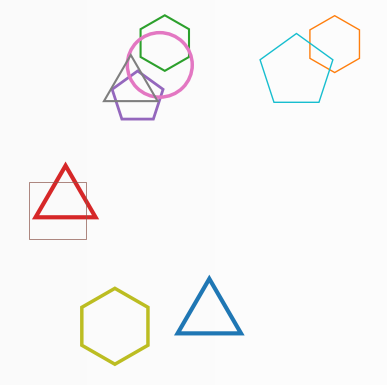[{"shape": "triangle", "thickness": 3, "radius": 0.47, "center": [0.54, 0.181]}, {"shape": "hexagon", "thickness": 1, "radius": 0.37, "center": [0.864, 0.885]}, {"shape": "hexagon", "thickness": 1.5, "radius": 0.36, "center": [0.425, 0.888]}, {"shape": "triangle", "thickness": 3, "radius": 0.45, "center": [0.169, 0.48]}, {"shape": "pentagon", "thickness": 2, "radius": 0.35, "center": [0.355, 0.747]}, {"shape": "square", "thickness": 0.5, "radius": 0.37, "center": [0.149, 0.453]}, {"shape": "circle", "thickness": 2.5, "radius": 0.42, "center": [0.412, 0.831]}, {"shape": "triangle", "thickness": 1.5, "radius": 0.4, "center": [0.338, 0.777]}, {"shape": "hexagon", "thickness": 2.5, "radius": 0.49, "center": [0.296, 0.152]}, {"shape": "pentagon", "thickness": 1, "radius": 0.49, "center": [0.765, 0.814]}]